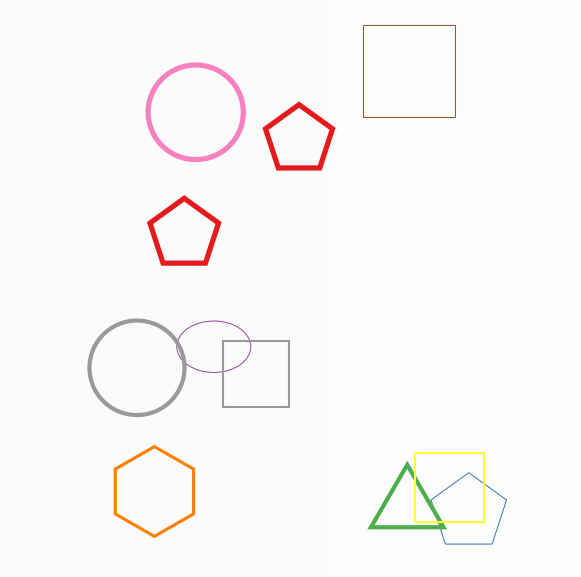[{"shape": "pentagon", "thickness": 2.5, "radius": 0.3, "center": [0.514, 0.757]}, {"shape": "pentagon", "thickness": 2.5, "radius": 0.31, "center": [0.317, 0.594]}, {"shape": "pentagon", "thickness": 0.5, "radius": 0.34, "center": [0.806, 0.112]}, {"shape": "triangle", "thickness": 2, "radius": 0.36, "center": [0.701, 0.122]}, {"shape": "oval", "thickness": 0.5, "radius": 0.32, "center": [0.368, 0.399]}, {"shape": "hexagon", "thickness": 1.5, "radius": 0.39, "center": [0.266, 0.148]}, {"shape": "square", "thickness": 1, "radius": 0.3, "center": [0.773, 0.155]}, {"shape": "square", "thickness": 0.5, "radius": 0.4, "center": [0.704, 0.877]}, {"shape": "circle", "thickness": 2.5, "radius": 0.41, "center": [0.337, 0.805]}, {"shape": "circle", "thickness": 2, "radius": 0.41, "center": [0.236, 0.362]}, {"shape": "square", "thickness": 1, "radius": 0.29, "center": [0.441, 0.351]}]